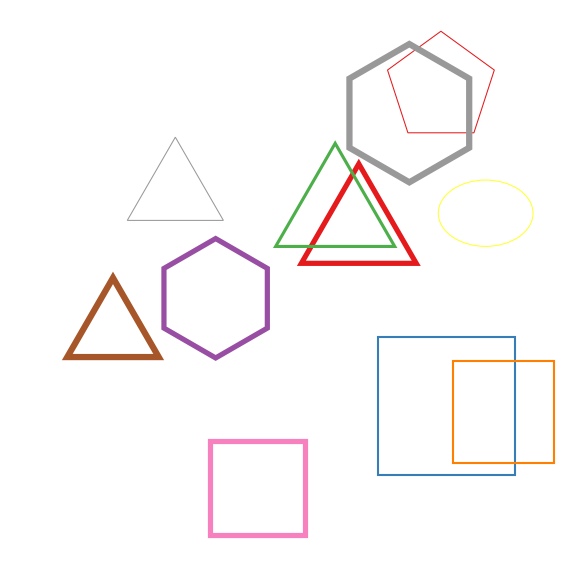[{"shape": "triangle", "thickness": 2.5, "radius": 0.57, "center": [0.621, 0.601]}, {"shape": "pentagon", "thickness": 0.5, "radius": 0.49, "center": [0.763, 0.848]}, {"shape": "square", "thickness": 1, "radius": 0.59, "center": [0.774, 0.296]}, {"shape": "triangle", "thickness": 1.5, "radius": 0.6, "center": [0.58, 0.632]}, {"shape": "hexagon", "thickness": 2.5, "radius": 0.52, "center": [0.373, 0.483]}, {"shape": "square", "thickness": 1, "radius": 0.44, "center": [0.872, 0.286]}, {"shape": "oval", "thickness": 0.5, "radius": 0.41, "center": [0.841, 0.63]}, {"shape": "triangle", "thickness": 3, "radius": 0.46, "center": [0.196, 0.427]}, {"shape": "square", "thickness": 2.5, "radius": 0.41, "center": [0.446, 0.154]}, {"shape": "triangle", "thickness": 0.5, "radius": 0.48, "center": [0.304, 0.666]}, {"shape": "hexagon", "thickness": 3, "radius": 0.6, "center": [0.709, 0.803]}]